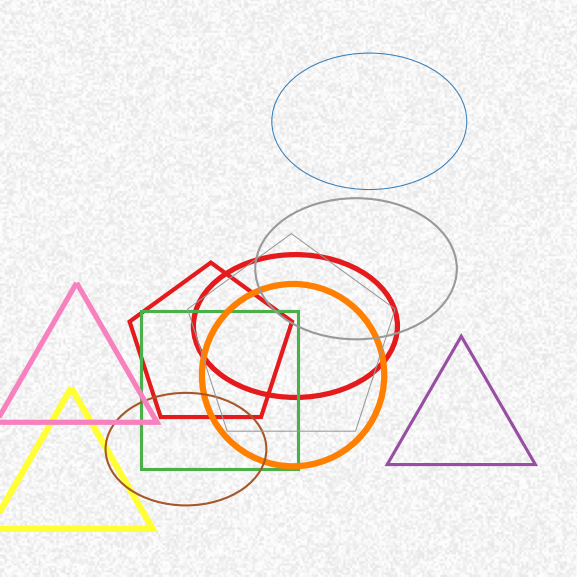[{"shape": "pentagon", "thickness": 2, "radius": 0.74, "center": [0.365, 0.397]}, {"shape": "oval", "thickness": 2.5, "radius": 0.88, "center": [0.512, 0.435]}, {"shape": "oval", "thickness": 0.5, "radius": 0.84, "center": [0.639, 0.789]}, {"shape": "square", "thickness": 1.5, "radius": 0.68, "center": [0.38, 0.324]}, {"shape": "triangle", "thickness": 1.5, "radius": 0.74, "center": [0.799, 0.269]}, {"shape": "circle", "thickness": 3, "radius": 0.79, "center": [0.508, 0.35]}, {"shape": "triangle", "thickness": 3, "radius": 0.81, "center": [0.123, 0.165]}, {"shape": "oval", "thickness": 1, "radius": 0.7, "center": [0.322, 0.221]}, {"shape": "triangle", "thickness": 2.5, "radius": 0.8, "center": [0.133, 0.348]}, {"shape": "oval", "thickness": 1, "radius": 0.87, "center": [0.617, 0.534]}, {"shape": "pentagon", "thickness": 0.5, "radius": 0.95, "center": [0.504, 0.405]}]